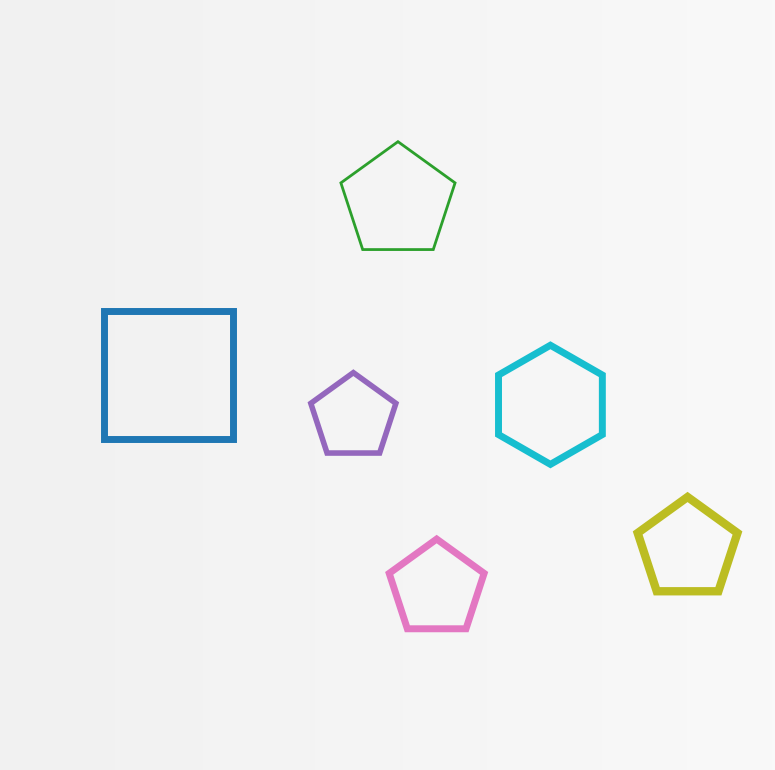[{"shape": "square", "thickness": 2.5, "radius": 0.42, "center": [0.217, 0.513]}, {"shape": "pentagon", "thickness": 1, "radius": 0.39, "center": [0.514, 0.739]}, {"shape": "pentagon", "thickness": 2, "radius": 0.29, "center": [0.456, 0.458]}, {"shape": "pentagon", "thickness": 2.5, "radius": 0.32, "center": [0.563, 0.236]}, {"shape": "pentagon", "thickness": 3, "radius": 0.34, "center": [0.887, 0.287]}, {"shape": "hexagon", "thickness": 2.5, "radius": 0.39, "center": [0.71, 0.474]}]